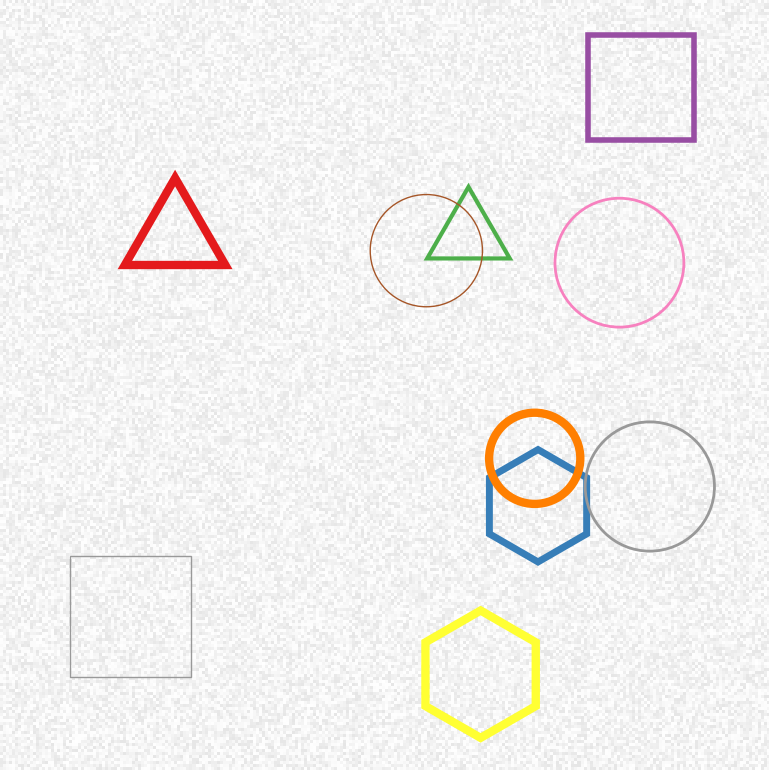[{"shape": "triangle", "thickness": 3, "radius": 0.38, "center": [0.227, 0.693]}, {"shape": "hexagon", "thickness": 2.5, "radius": 0.36, "center": [0.699, 0.343]}, {"shape": "triangle", "thickness": 1.5, "radius": 0.31, "center": [0.608, 0.695]}, {"shape": "square", "thickness": 2, "radius": 0.34, "center": [0.833, 0.886]}, {"shape": "circle", "thickness": 3, "radius": 0.3, "center": [0.694, 0.405]}, {"shape": "hexagon", "thickness": 3, "radius": 0.41, "center": [0.624, 0.124]}, {"shape": "circle", "thickness": 0.5, "radius": 0.36, "center": [0.554, 0.674]}, {"shape": "circle", "thickness": 1, "radius": 0.42, "center": [0.804, 0.659]}, {"shape": "square", "thickness": 0.5, "radius": 0.39, "center": [0.17, 0.199]}, {"shape": "circle", "thickness": 1, "radius": 0.42, "center": [0.844, 0.368]}]